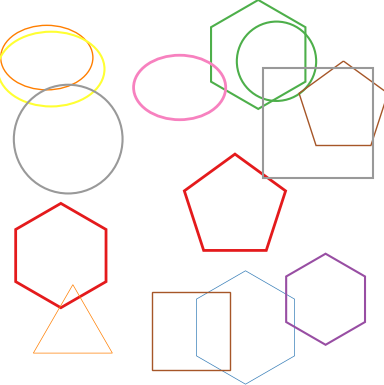[{"shape": "hexagon", "thickness": 2, "radius": 0.68, "center": [0.158, 0.336]}, {"shape": "pentagon", "thickness": 2, "radius": 0.69, "center": [0.61, 0.461]}, {"shape": "hexagon", "thickness": 0.5, "radius": 0.74, "center": [0.638, 0.149]}, {"shape": "hexagon", "thickness": 1.5, "radius": 0.71, "center": [0.671, 0.859]}, {"shape": "circle", "thickness": 1.5, "radius": 0.52, "center": [0.718, 0.841]}, {"shape": "hexagon", "thickness": 1.5, "radius": 0.59, "center": [0.846, 0.223]}, {"shape": "oval", "thickness": 1, "radius": 0.6, "center": [0.122, 0.85]}, {"shape": "triangle", "thickness": 0.5, "radius": 0.59, "center": [0.189, 0.142]}, {"shape": "oval", "thickness": 1.5, "radius": 0.69, "center": [0.133, 0.821]}, {"shape": "square", "thickness": 1, "radius": 0.51, "center": [0.497, 0.141]}, {"shape": "pentagon", "thickness": 1, "radius": 0.61, "center": [0.892, 0.72]}, {"shape": "oval", "thickness": 2, "radius": 0.6, "center": [0.467, 0.773]}, {"shape": "circle", "thickness": 1.5, "radius": 0.71, "center": [0.177, 0.639]}, {"shape": "square", "thickness": 1.5, "radius": 0.72, "center": [0.826, 0.68]}]